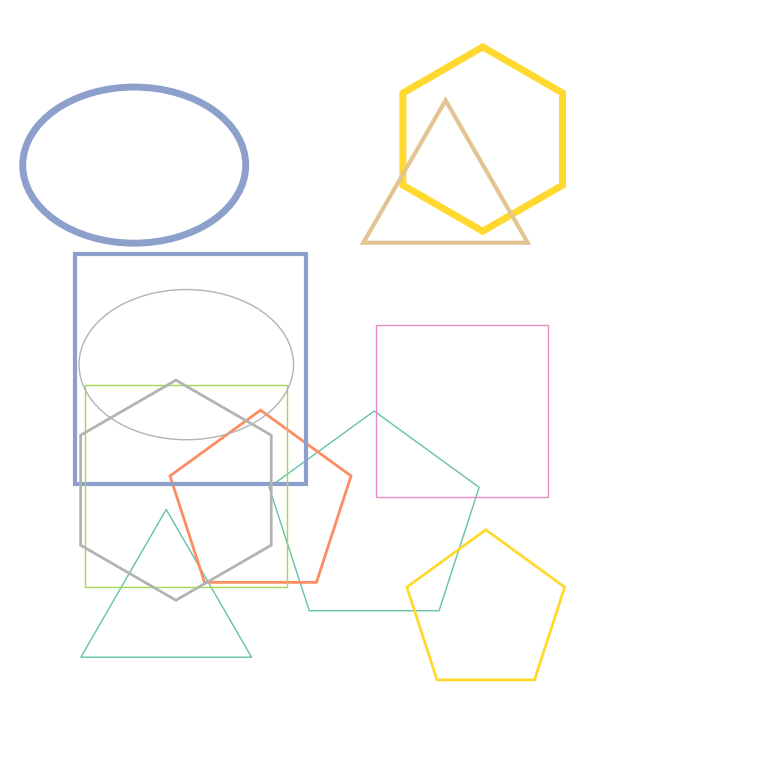[{"shape": "triangle", "thickness": 0.5, "radius": 0.64, "center": [0.216, 0.21]}, {"shape": "pentagon", "thickness": 0.5, "radius": 0.72, "center": [0.486, 0.323]}, {"shape": "pentagon", "thickness": 1, "radius": 0.62, "center": [0.338, 0.344]}, {"shape": "oval", "thickness": 2.5, "radius": 0.72, "center": [0.174, 0.786]}, {"shape": "square", "thickness": 1.5, "radius": 0.75, "center": [0.248, 0.521]}, {"shape": "square", "thickness": 0.5, "radius": 0.56, "center": [0.599, 0.466]}, {"shape": "square", "thickness": 0.5, "radius": 0.66, "center": [0.241, 0.369]}, {"shape": "hexagon", "thickness": 2.5, "radius": 0.6, "center": [0.627, 0.819]}, {"shape": "pentagon", "thickness": 1, "radius": 0.54, "center": [0.631, 0.204]}, {"shape": "triangle", "thickness": 1.5, "radius": 0.62, "center": [0.579, 0.746]}, {"shape": "hexagon", "thickness": 1, "radius": 0.71, "center": [0.228, 0.363]}, {"shape": "oval", "thickness": 0.5, "radius": 0.7, "center": [0.242, 0.526]}]